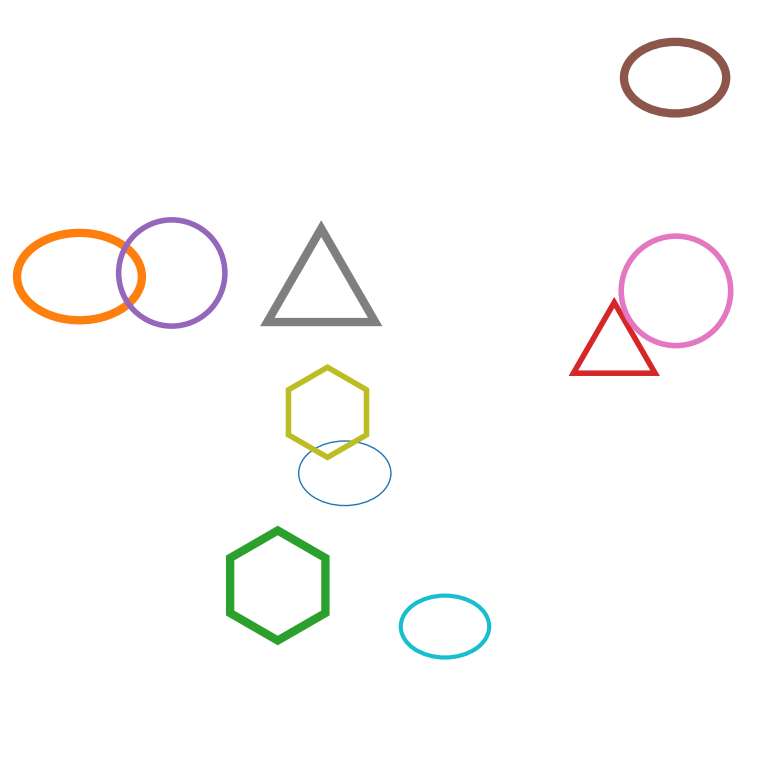[{"shape": "oval", "thickness": 0.5, "radius": 0.3, "center": [0.448, 0.385]}, {"shape": "oval", "thickness": 3, "radius": 0.41, "center": [0.103, 0.641]}, {"shape": "hexagon", "thickness": 3, "radius": 0.36, "center": [0.361, 0.24]}, {"shape": "triangle", "thickness": 2, "radius": 0.31, "center": [0.798, 0.546]}, {"shape": "circle", "thickness": 2, "radius": 0.34, "center": [0.223, 0.645]}, {"shape": "oval", "thickness": 3, "radius": 0.33, "center": [0.877, 0.899]}, {"shape": "circle", "thickness": 2, "radius": 0.36, "center": [0.878, 0.622]}, {"shape": "triangle", "thickness": 3, "radius": 0.4, "center": [0.417, 0.622]}, {"shape": "hexagon", "thickness": 2, "radius": 0.29, "center": [0.425, 0.465]}, {"shape": "oval", "thickness": 1.5, "radius": 0.29, "center": [0.578, 0.186]}]